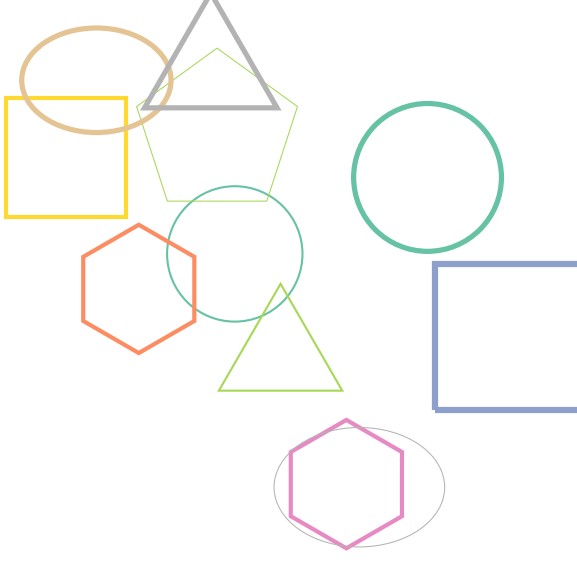[{"shape": "circle", "thickness": 1, "radius": 0.59, "center": [0.407, 0.559]}, {"shape": "circle", "thickness": 2.5, "radius": 0.64, "center": [0.74, 0.692]}, {"shape": "hexagon", "thickness": 2, "radius": 0.56, "center": [0.24, 0.499]}, {"shape": "square", "thickness": 3, "radius": 0.63, "center": [0.879, 0.415]}, {"shape": "hexagon", "thickness": 2, "radius": 0.56, "center": [0.6, 0.161]}, {"shape": "pentagon", "thickness": 0.5, "radius": 0.73, "center": [0.376, 0.769]}, {"shape": "triangle", "thickness": 1, "radius": 0.62, "center": [0.486, 0.384]}, {"shape": "square", "thickness": 2, "radius": 0.52, "center": [0.114, 0.726]}, {"shape": "oval", "thickness": 2.5, "radius": 0.65, "center": [0.167, 0.86]}, {"shape": "triangle", "thickness": 2.5, "radius": 0.66, "center": [0.365, 0.879]}, {"shape": "oval", "thickness": 0.5, "radius": 0.74, "center": [0.622, 0.156]}]